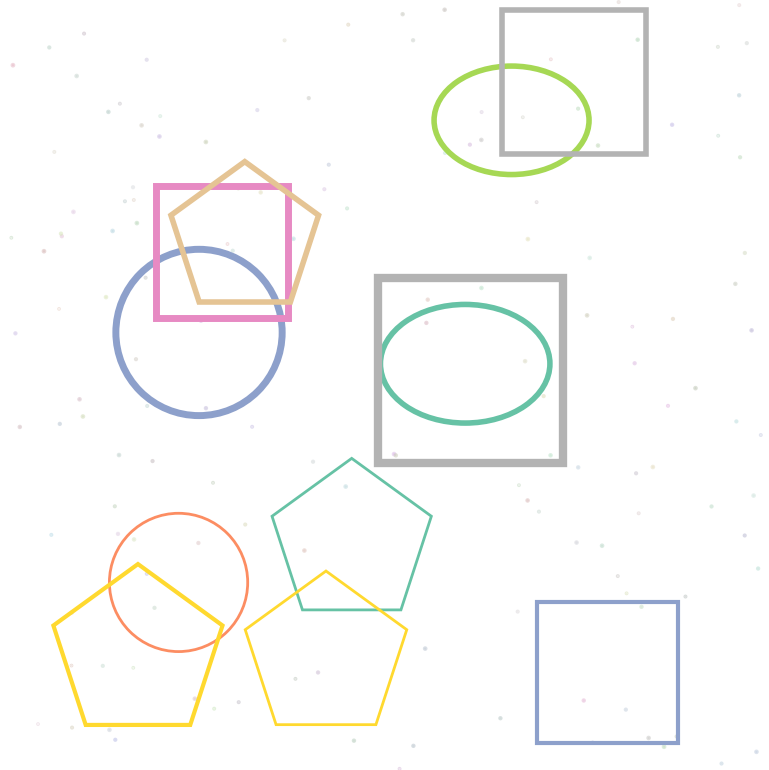[{"shape": "oval", "thickness": 2, "radius": 0.55, "center": [0.604, 0.528]}, {"shape": "pentagon", "thickness": 1, "radius": 0.54, "center": [0.457, 0.296]}, {"shape": "circle", "thickness": 1, "radius": 0.45, "center": [0.232, 0.244]}, {"shape": "square", "thickness": 1.5, "radius": 0.46, "center": [0.789, 0.127]}, {"shape": "circle", "thickness": 2.5, "radius": 0.54, "center": [0.258, 0.568]}, {"shape": "square", "thickness": 2.5, "radius": 0.43, "center": [0.288, 0.673]}, {"shape": "oval", "thickness": 2, "radius": 0.5, "center": [0.664, 0.844]}, {"shape": "pentagon", "thickness": 1, "radius": 0.55, "center": [0.423, 0.148]}, {"shape": "pentagon", "thickness": 1.5, "radius": 0.58, "center": [0.179, 0.152]}, {"shape": "pentagon", "thickness": 2, "radius": 0.5, "center": [0.318, 0.689]}, {"shape": "square", "thickness": 3, "radius": 0.6, "center": [0.611, 0.519]}, {"shape": "square", "thickness": 2, "radius": 0.47, "center": [0.745, 0.893]}]